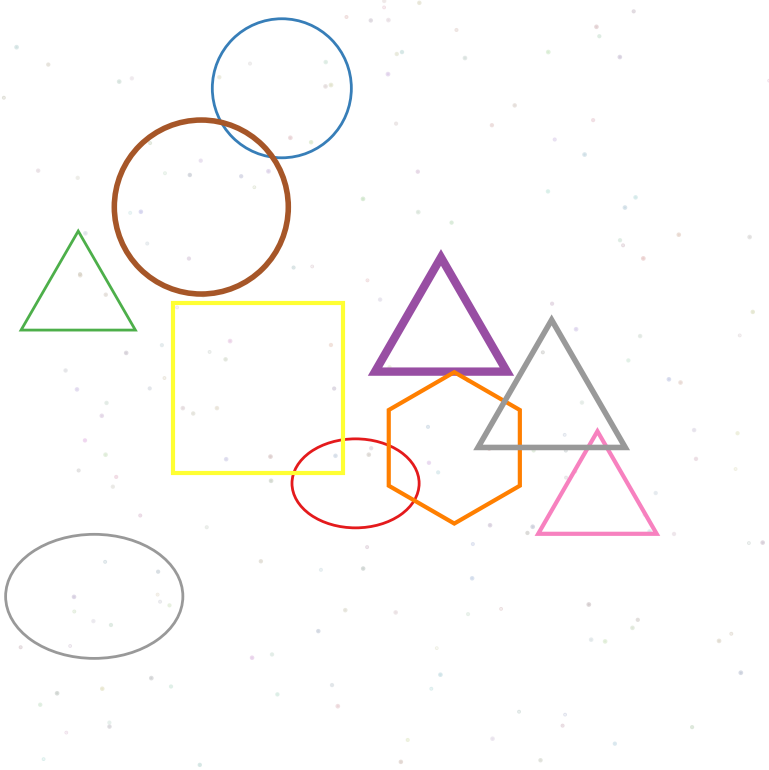[{"shape": "oval", "thickness": 1, "radius": 0.41, "center": [0.462, 0.372]}, {"shape": "circle", "thickness": 1, "radius": 0.45, "center": [0.366, 0.885]}, {"shape": "triangle", "thickness": 1, "radius": 0.43, "center": [0.102, 0.614]}, {"shape": "triangle", "thickness": 3, "radius": 0.49, "center": [0.573, 0.567]}, {"shape": "hexagon", "thickness": 1.5, "radius": 0.49, "center": [0.59, 0.418]}, {"shape": "square", "thickness": 1.5, "radius": 0.55, "center": [0.335, 0.496]}, {"shape": "circle", "thickness": 2, "radius": 0.56, "center": [0.261, 0.731]}, {"shape": "triangle", "thickness": 1.5, "radius": 0.44, "center": [0.776, 0.351]}, {"shape": "triangle", "thickness": 2, "radius": 0.55, "center": [0.716, 0.474]}, {"shape": "oval", "thickness": 1, "radius": 0.58, "center": [0.122, 0.226]}]